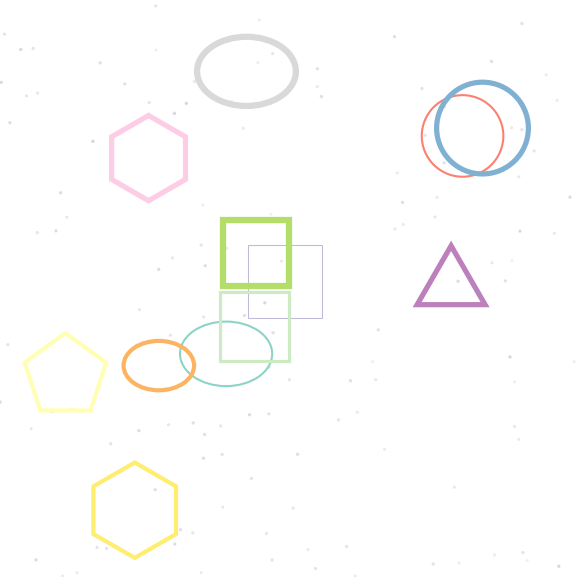[{"shape": "oval", "thickness": 1, "radius": 0.4, "center": [0.392, 0.386]}, {"shape": "pentagon", "thickness": 2, "radius": 0.37, "center": [0.113, 0.348]}, {"shape": "square", "thickness": 0.5, "radius": 0.32, "center": [0.494, 0.512]}, {"shape": "circle", "thickness": 1, "radius": 0.35, "center": [0.801, 0.764]}, {"shape": "circle", "thickness": 2.5, "radius": 0.4, "center": [0.836, 0.777]}, {"shape": "oval", "thickness": 2, "radius": 0.31, "center": [0.275, 0.366]}, {"shape": "square", "thickness": 3, "radius": 0.29, "center": [0.443, 0.561]}, {"shape": "hexagon", "thickness": 2.5, "radius": 0.37, "center": [0.257, 0.725]}, {"shape": "oval", "thickness": 3, "radius": 0.43, "center": [0.427, 0.876]}, {"shape": "triangle", "thickness": 2.5, "radius": 0.34, "center": [0.781, 0.506]}, {"shape": "square", "thickness": 1.5, "radius": 0.3, "center": [0.441, 0.433]}, {"shape": "hexagon", "thickness": 2, "radius": 0.41, "center": [0.233, 0.116]}]